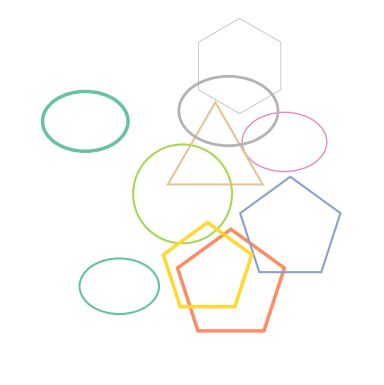[{"shape": "oval", "thickness": 2.5, "radius": 0.55, "center": [0.221, 0.685]}, {"shape": "oval", "thickness": 1.5, "radius": 0.52, "center": [0.31, 0.257]}, {"shape": "pentagon", "thickness": 2.5, "radius": 0.73, "center": [0.6, 0.259]}, {"shape": "pentagon", "thickness": 1.5, "radius": 0.68, "center": [0.754, 0.404]}, {"shape": "oval", "thickness": 1, "radius": 0.55, "center": [0.739, 0.631]}, {"shape": "circle", "thickness": 1.5, "radius": 0.64, "center": [0.474, 0.496]}, {"shape": "pentagon", "thickness": 2.5, "radius": 0.6, "center": [0.539, 0.301]}, {"shape": "triangle", "thickness": 1.5, "radius": 0.71, "center": [0.559, 0.592]}, {"shape": "hexagon", "thickness": 0.5, "radius": 0.62, "center": [0.623, 0.829]}, {"shape": "oval", "thickness": 2, "radius": 0.64, "center": [0.593, 0.712]}]